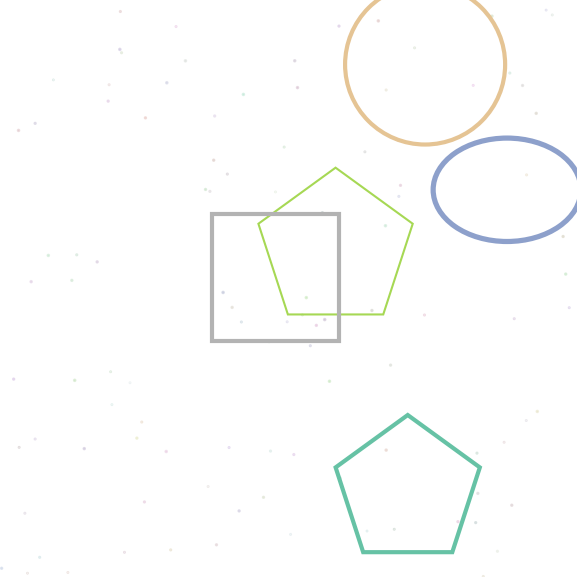[{"shape": "pentagon", "thickness": 2, "radius": 0.66, "center": [0.706, 0.149]}, {"shape": "oval", "thickness": 2.5, "radius": 0.64, "center": [0.878, 0.67]}, {"shape": "pentagon", "thickness": 1, "radius": 0.7, "center": [0.581, 0.568]}, {"shape": "circle", "thickness": 2, "radius": 0.69, "center": [0.736, 0.887]}, {"shape": "square", "thickness": 2, "radius": 0.55, "center": [0.477, 0.518]}]